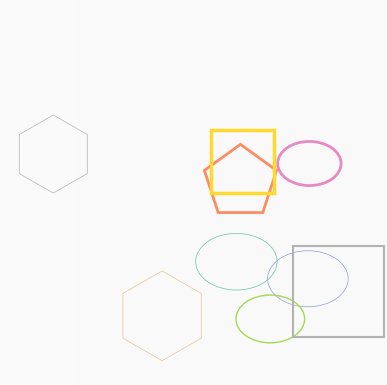[{"shape": "oval", "thickness": 0.5, "radius": 0.53, "center": [0.61, 0.32]}, {"shape": "pentagon", "thickness": 2, "radius": 0.49, "center": [0.621, 0.527]}, {"shape": "oval", "thickness": 0.5, "radius": 0.52, "center": [0.795, 0.276]}, {"shape": "oval", "thickness": 2, "radius": 0.41, "center": [0.798, 0.575]}, {"shape": "oval", "thickness": 1, "radius": 0.44, "center": [0.698, 0.172]}, {"shape": "square", "thickness": 2.5, "radius": 0.41, "center": [0.626, 0.581]}, {"shape": "hexagon", "thickness": 0.5, "radius": 0.58, "center": [0.418, 0.18]}, {"shape": "hexagon", "thickness": 0.5, "radius": 0.51, "center": [0.137, 0.6]}, {"shape": "square", "thickness": 1.5, "radius": 0.59, "center": [0.874, 0.243]}]